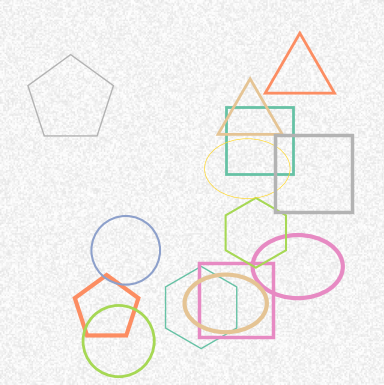[{"shape": "hexagon", "thickness": 1, "radius": 0.53, "center": [0.522, 0.201]}, {"shape": "square", "thickness": 2, "radius": 0.43, "center": [0.675, 0.636]}, {"shape": "pentagon", "thickness": 3, "radius": 0.43, "center": [0.277, 0.199]}, {"shape": "triangle", "thickness": 2, "radius": 0.52, "center": [0.779, 0.81]}, {"shape": "circle", "thickness": 1.5, "radius": 0.45, "center": [0.327, 0.35]}, {"shape": "square", "thickness": 2.5, "radius": 0.48, "center": [0.613, 0.221]}, {"shape": "oval", "thickness": 3, "radius": 0.59, "center": [0.773, 0.307]}, {"shape": "hexagon", "thickness": 1.5, "radius": 0.45, "center": [0.664, 0.395]}, {"shape": "circle", "thickness": 2, "radius": 0.46, "center": [0.308, 0.114]}, {"shape": "oval", "thickness": 0.5, "radius": 0.56, "center": [0.642, 0.562]}, {"shape": "oval", "thickness": 3, "radius": 0.53, "center": [0.586, 0.212]}, {"shape": "triangle", "thickness": 2, "radius": 0.48, "center": [0.65, 0.699]}, {"shape": "square", "thickness": 2.5, "radius": 0.5, "center": [0.814, 0.55]}, {"shape": "pentagon", "thickness": 1, "radius": 0.58, "center": [0.184, 0.741]}]